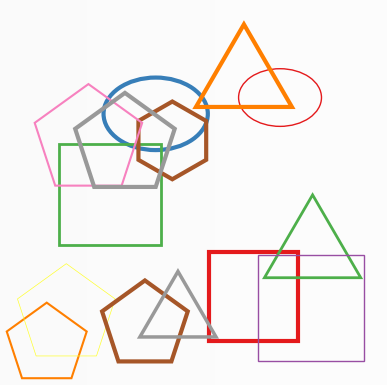[{"shape": "oval", "thickness": 1, "radius": 0.53, "center": [0.723, 0.747]}, {"shape": "square", "thickness": 3, "radius": 0.57, "center": [0.654, 0.23]}, {"shape": "oval", "thickness": 3, "radius": 0.67, "center": [0.402, 0.704]}, {"shape": "triangle", "thickness": 2, "radius": 0.72, "center": [0.807, 0.35]}, {"shape": "square", "thickness": 2, "radius": 0.66, "center": [0.283, 0.495]}, {"shape": "square", "thickness": 1, "radius": 0.69, "center": [0.803, 0.199]}, {"shape": "triangle", "thickness": 3, "radius": 0.71, "center": [0.629, 0.794]}, {"shape": "pentagon", "thickness": 1.5, "radius": 0.54, "center": [0.121, 0.105]}, {"shape": "pentagon", "thickness": 0.5, "radius": 0.66, "center": [0.171, 0.183]}, {"shape": "pentagon", "thickness": 3, "radius": 0.58, "center": [0.374, 0.155]}, {"shape": "hexagon", "thickness": 3, "radius": 0.5, "center": [0.445, 0.635]}, {"shape": "pentagon", "thickness": 1.5, "radius": 0.73, "center": [0.228, 0.636]}, {"shape": "triangle", "thickness": 2.5, "radius": 0.57, "center": [0.459, 0.181]}, {"shape": "pentagon", "thickness": 3, "radius": 0.68, "center": [0.322, 0.624]}]